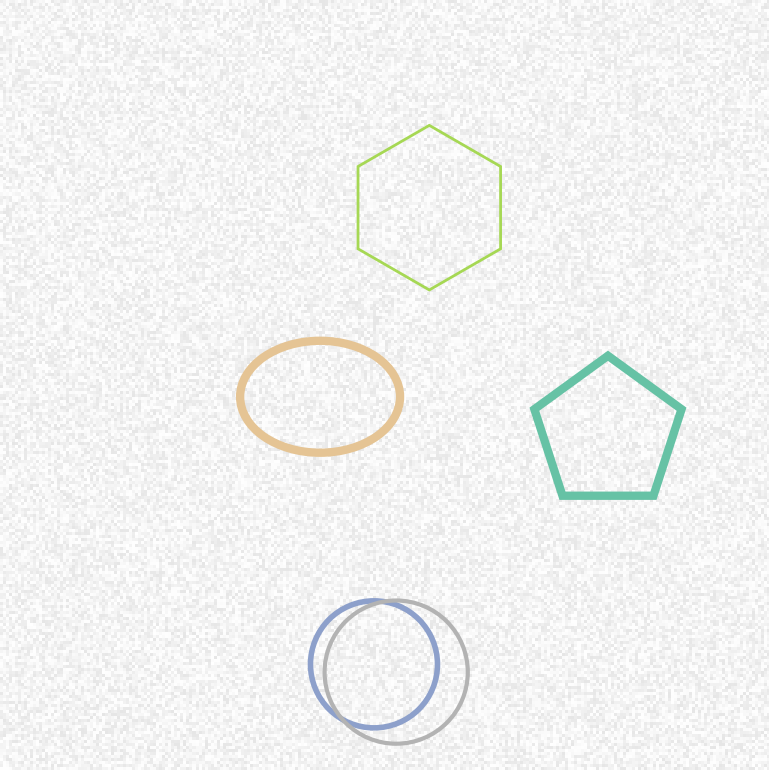[{"shape": "pentagon", "thickness": 3, "radius": 0.5, "center": [0.79, 0.437]}, {"shape": "circle", "thickness": 2, "radius": 0.41, "center": [0.486, 0.137]}, {"shape": "hexagon", "thickness": 1, "radius": 0.53, "center": [0.558, 0.73]}, {"shape": "oval", "thickness": 3, "radius": 0.52, "center": [0.416, 0.485]}, {"shape": "circle", "thickness": 1.5, "radius": 0.46, "center": [0.515, 0.127]}]